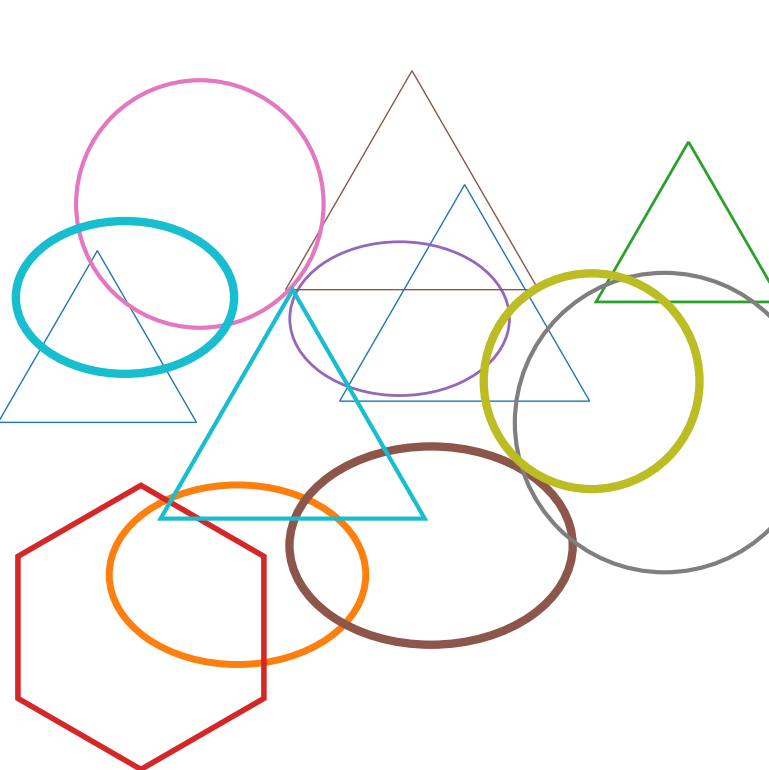[{"shape": "triangle", "thickness": 0.5, "radius": 0.74, "center": [0.126, 0.526]}, {"shape": "triangle", "thickness": 0.5, "radius": 0.94, "center": [0.603, 0.573]}, {"shape": "oval", "thickness": 2.5, "radius": 0.83, "center": [0.308, 0.254]}, {"shape": "triangle", "thickness": 1, "radius": 0.69, "center": [0.894, 0.677]}, {"shape": "hexagon", "thickness": 2, "radius": 0.92, "center": [0.183, 0.185]}, {"shape": "oval", "thickness": 1, "radius": 0.71, "center": [0.519, 0.586]}, {"shape": "oval", "thickness": 3, "radius": 0.92, "center": [0.56, 0.291]}, {"shape": "triangle", "thickness": 0.5, "radius": 0.95, "center": [0.535, 0.719]}, {"shape": "circle", "thickness": 1.5, "radius": 0.8, "center": [0.26, 0.735]}, {"shape": "circle", "thickness": 1.5, "radius": 0.97, "center": [0.863, 0.451]}, {"shape": "circle", "thickness": 3, "radius": 0.7, "center": [0.768, 0.505]}, {"shape": "triangle", "thickness": 1.5, "radius": 0.99, "center": [0.38, 0.426]}, {"shape": "oval", "thickness": 3, "radius": 0.71, "center": [0.162, 0.614]}]